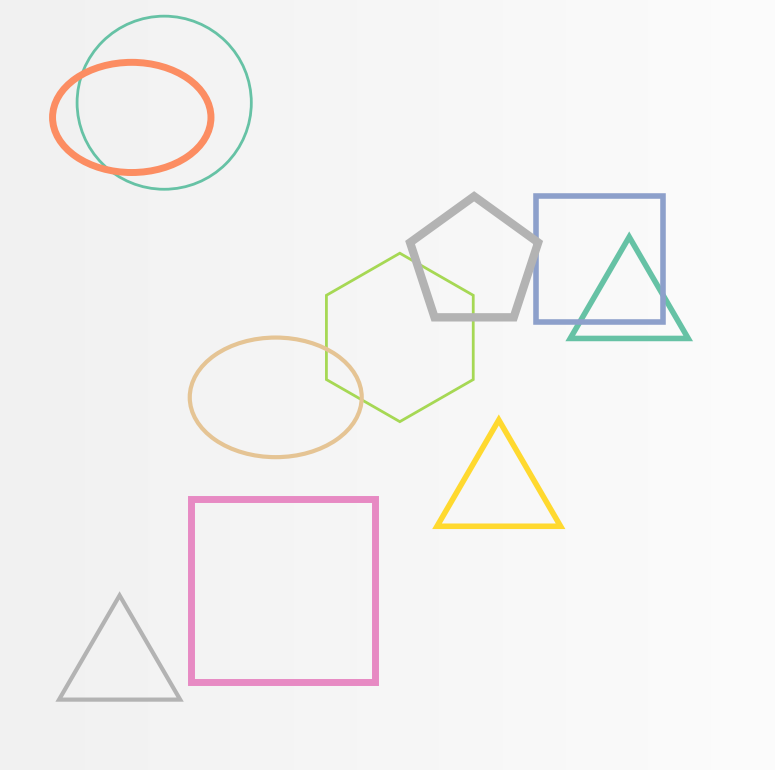[{"shape": "triangle", "thickness": 2, "radius": 0.44, "center": [0.812, 0.604]}, {"shape": "circle", "thickness": 1, "radius": 0.56, "center": [0.212, 0.867]}, {"shape": "oval", "thickness": 2.5, "radius": 0.51, "center": [0.17, 0.847]}, {"shape": "square", "thickness": 2, "radius": 0.41, "center": [0.773, 0.664]}, {"shape": "square", "thickness": 2.5, "radius": 0.59, "center": [0.365, 0.233]}, {"shape": "hexagon", "thickness": 1, "radius": 0.55, "center": [0.516, 0.562]}, {"shape": "triangle", "thickness": 2, "radius": 0.46, "center": [0.644, 0.363]}, {"shape": "oval", "thickness": 1.5, "radius": 0.55, "center": [0.356, 0.484]}, {"shape": "pentagon", "thickness": 3, "radius": 0.43, "center": [0.612, 0.658]}, {"shape": "triangle", "thickness": 1.5, "radius": 0.45, "center": [0.154, 0.137]}]